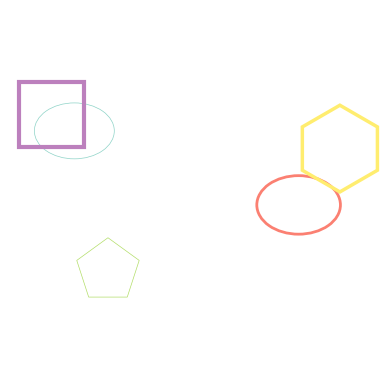[{"shape": "oval", "thickness": 0.5, "radius": 0.52, "center": [0.193, 0.66]}, {"shape": "oval", "thickness": 2, "radius": 0.54, "center": [0.776, 0.468]}, {"shape": "pentagon", "thickness": 0.5, "radius": 0.43, "center": [0.28, 0.297]}, {"shape": "square", "thickness": 3, "radius": 0.42, "center": [0.134, 0.703]}, {"shape": "hexagon", "thickness": 2.5, "radius": 0.56, "center": [0.883, 0.614]}]